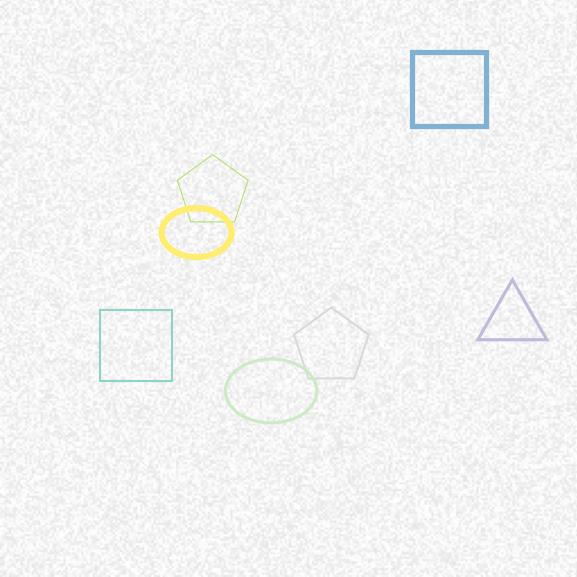[{"shape": "square", "thickness": 1, "radius": 0.31, "center": [0.235, 0.401]}, {"shape": "triangle", "thickness": 1.5, "radius": 0.35, "center": [0.887, 0.445]}, {"shape": "square", "thickness": 2.5, "radius": 0.32, "center": [0.778, 0.845]}, {"shape": "pentagon", "thickness": 0.5, "radius": 0.32, "center": [0.368, 0.667]}, {"shape": "pentagon", "thickness": 1, "radius": 0.34, "center": [0.574, 0.399]}, {"shape": "oval", "thickness": 1.5, "radius": 0.4, "center": [0.469, 0.322]}, {"shape": "oval", "thickness": 3, "radius": 0.3, "center": [0.34, 0.596]}]